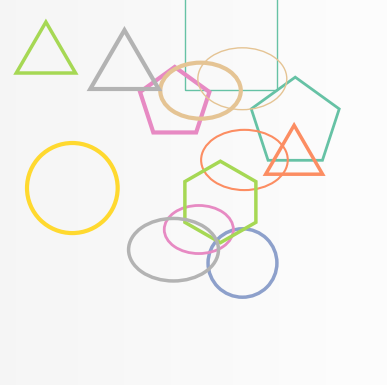[{"shape": "pentagon", "thickness": 2, "radius": 0.6, "center": [0.762, 0.68]}, {"shape": "square", "thickness": 1, "radius": 0.59, "center": [0.596, 0.885]}, {"shape": "oval", "thickness": 1.5, "radius": 0.56, "center": [0.631, 0.585]}, {"shape": "triangle", "thickness": 2.5, "radius": 0.42, "center": [0.759, 0.59]}, {"shape": "circle", "thickness": 2.5, "radius": 0.44, "center": [0.626, 0.317]}, {"shape": "pentagon", "thickness": 3, "radius": 0.47, "center": [0.451, 0.732]}, {"shape": "oval", "thickness": 2, "radius": 0.45, "center": [0.513, 0.404]}, {"shape": "hexagon", "thickness": 2.5, "radius": 0.53, "center": [0.569, 0.475]}, {"shape": "triangle", "thickness": 2.5, "radius": 0.44, "center": [0.118, 0.854]}, {"shape": "circle", "thickness": 3, "radius": 0.58, "center": [0.187, 0.512]}, {"shape": "oval", "thickness": 3, "radius": 0.52, "center": [0.518, 0.765]}, {"shape": "oval", "thickness": 1, "radius": 0.57, "center": [0.625, 0.795]}, {"shape": "triangle", "thickness": 3, "radius": 0.51, "center": [0.321, 0.82]}, {"shape": "oval", "thickness": 2.5, "radius": 0.58, "center": [0.448, 0.351]}]